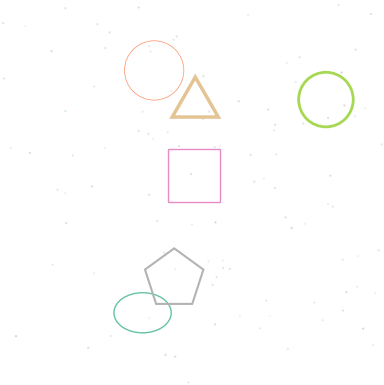[{"shape": "oval", "thickness": 1, "radius": 0.37, "center": [0.37, 0.188]}, {"shape": "circle", "thickness": 0.5, "radius": 0.39, "center": [0.4, 0.817]}, {"shape": "square", "thickness": 1, "radius": 0.34, "center": [0.504, 0.544]}, {"shape": "circle", "thickness": 2, "radius": 0.35, "center": [0.847, 0.741]}, {"shape": "triangle", "thickness": 2.5, "radius": 0.35, "center": [0.507, 0.731]}, {"shape": "pentagon", "thickness": 1.5, "radius": 0.4, "center": [0.452, 0.275]}]